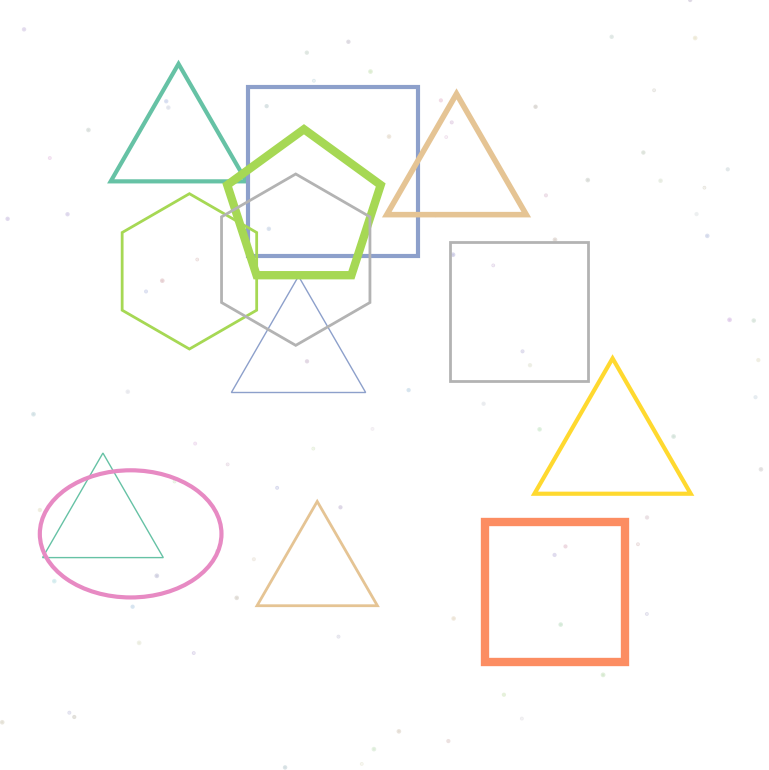[{"shape": "triangle", "thickness": 1.5, "radius": 0.51, "center": [0.232, 0.815]}, {"shape": "triangle", "thickness": 0.5, "radius": 0.45, "center": [0.134, 0.321]}, {"shape": "square", "thickness": 3, "radius": 0.45, "center": [0.721, 0.232]}, {"shape": "square", "thickness": 1.5, "radius": 0.55, "center": [0.432, 0.778]}, {"shape": "triangle", "thickness": 0.5, "radius": 0.5, "center": [0.388, 0.541]}, {"shape": "oval", "thickness": 1.5, "radius": 0.59, "center": [0.17, 0.307]}, {"shape": "pentagon", "thickness": 3, "radius": 0.52, "center": [0.395, 0.727]}, {"shape": "hexagon", "thickness": 1, "radius": 0.5, "center": [0.246, 0.648]}, {"shape": "triangle", "thickness": 1.5, "radius": 0.59, "center": [0.796, 0.417]}, {"shape": "triangle", "thickness": 2, "radius": 0.52, "center": [0.593, 0.774]}, {"shape": "triangle", "thickness": 1, "radius": 0.45, "center": [0.412, 0.258]}, {"shape": "hexagon", "thickness": 1, "radius": 0.56, "center": [0.384, 0.663]}, {"shape": "square", "thickness": 1, "radius": 0.45, "center": [0.674, 0.596]}]